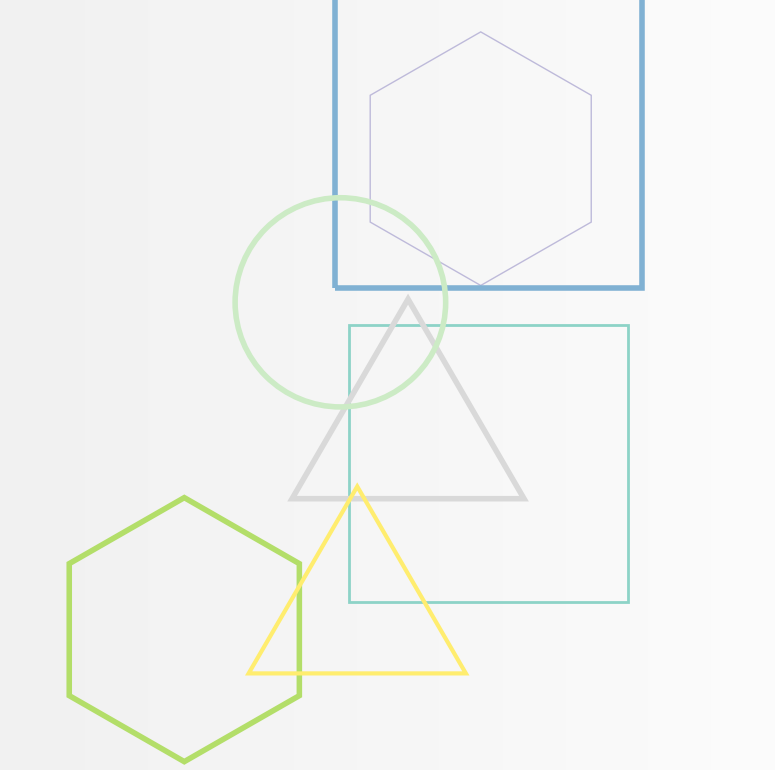[{"shape": "square", "thickness": 1, "radius": 0.9, "center": [0.63, 0.398]}, {"shape": "hexagon", "thickness": 0.5, "radius": 0.82, "center": [0.62, 0.794]}, {"shape": "square", "thickness": 2, "radius": 0.99, "center": [0.63, 0.824]}, {"shape": "hexagon", "thickness": 2, "radius": 0.86, "center": [0.238, 0.182]}, {"shape": "triangle", "thickness": 2, "radius": 0.86, "center": [0.527, 0.439]}, {"shape": "circle", "thickness": 2, "radius": 0.68, "center": [0.439, 0.607]}, {"shape": "triangle", "thickness": 1.5, "radius": 0.81, "center": [0.461, 0.206]}]